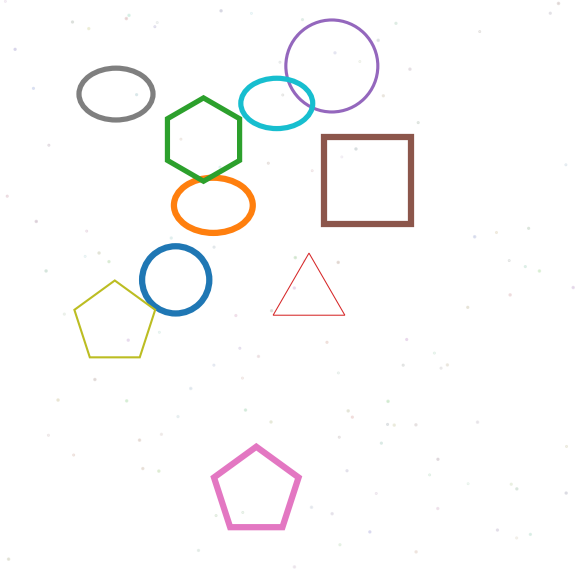[{"shape": "circle", "thickness": 3, "radius": 0.29, "center": [0.304, 0.515]}, {"shape": "oval", "thickness": 3, "radius": 0.34, "center": [0.369, 0.644]}, {"shape": "hexagon", "thickness": 2.5, "radius": 0.36, "center": [0.352, 0.757]}, {"shape": "triangle", "thickness": 0.5, "radius": 0.36, "center": [0.535, 0.489]}, {"shape": "circle", "thickness": 1.5, "radius": 0.4, "center": [0.575, 0.885]}, {"shape": "square", "thickness": 3, "radius": 0.38, "center": [0.636, 0.686]}, {"shape": "pentagon", "thickness": 3, "radius": 0.39, "center": [0.444, 0.149]}, {"shape": "oval", "thickness": 2.5, "radius": 0.32, "center": [0.201, 0.836]}, {"shape": "pentagon", "thickness": 1, "radius": 0.37, "center": [0.199, 0.44]}, {"shape": "oval", "thickness": 2.5, "radius": 0.31, "center": [0.479, 0.82]}]